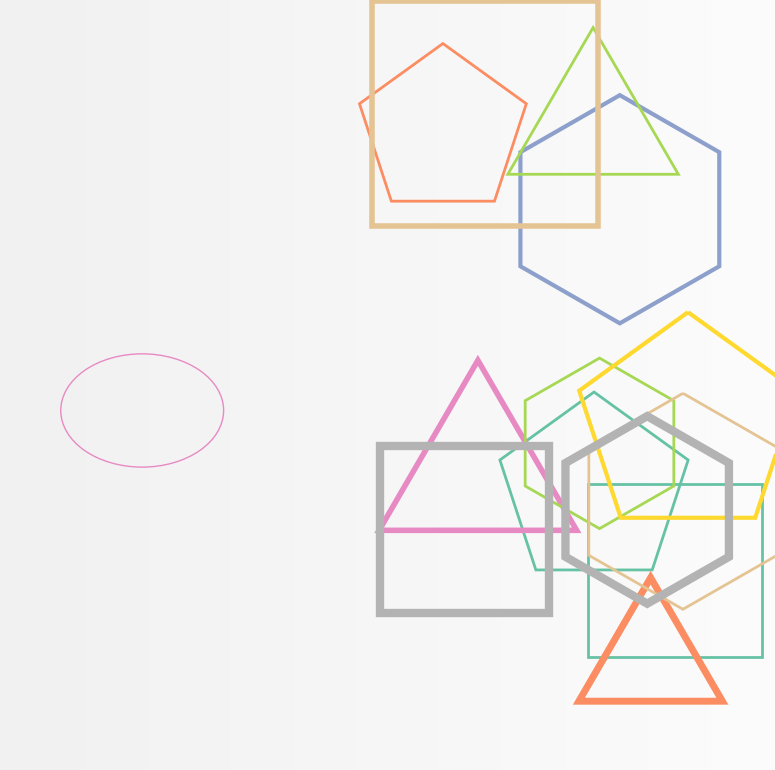[{"shape": "pentagon", "thickness": 1, "radius": 0.64, "center": [0.766, 0.363]}, {"shape": "square", "thickness": 1, "radius": 0.56, "center": [0.871, 0.259]}, {"shape": "triangle", "thickness": 2.5, "radius": 0.53, "center": [0.84, 0.143]}, {"shape": "pentagon", "thickness": 1, "radius": 0.57, "center": [0.571, 0.83]}, {"shape": "hexagon", "thickness": 1.5, "radius": 0.74, "center": [0.8, 0.728]}, {"shape": "oval", "thickness": 0.5, "radius": 0.53, "center": [0.183, 0.467]}, {"shape": "triangle", "thickness": 2, "radius": 0.74, "center": [0.617, 0.385]}, {"shape": "hexagon", "thickness": 1, "radius": 0.55, "center": [0.774, 0.424]}, {"shape": "triangle", "thickness": 1, "radius": 0.64, "center": [0.765, 0.837]}, {"shape": "pentagon", "thickness": 1.5, "radius": 0.74, "center": [0.888, 0.447]}, {"shape": "hexagon", "thickness": 1, "radius": 0.7, "center": [0.881, 0.349]}, {"shape": "square", "thickness": 2, "radius": 0.73, "center": [0.625, 0.853]}, {"shape": "square", "thickness": 3, "radius": 0.54, "center": [0.599, 0.312]}, {"shape": "hexagon", "thickness": 3, "radius": 0.61, "center": [0.835, 0.338]}]